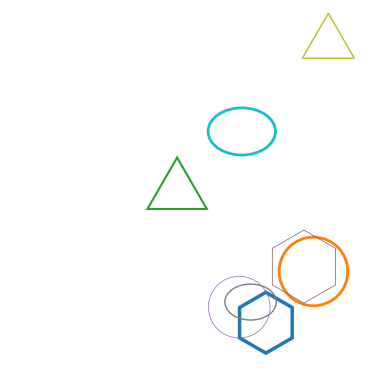[{"shape": "hexagon", "thickness": 2.5, "radius": 0.39, "center": [0.691, 0.162]}, {"shape": "circle", "thickness": 2, "radius": 0.45, "center": [0.814, 0.295]}, {"shape": "triangle", "thickness": 1.5, "radius": 0.45, "center": [0.46, 0.502]}, {"shape": "circle", "thickness": 0.5, "radius": 0.4, "center": [0.621, 0.202]}, {"shape": "hexagon", "thickness": 0.5, "radius": 0.47, "center": [0.789, 0.308]}, {"shape": "oval", "thickness": 1, "radius": 0.33, "center": [0.651, 0.215]}, {"shape": "triangle", "thickness": 1, "radius": 0.39, "center": [0.853, 0.888]}, {"shape": "oval", "thickness": 2, "radius": 0.44, "center": [0.628, 0.659]}]